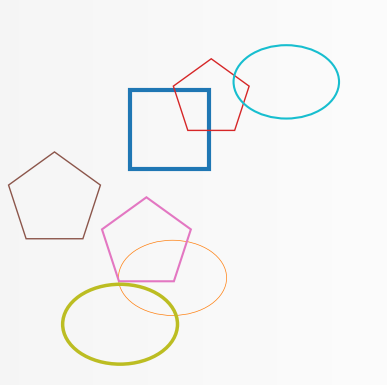[{"shape": "square", "thickness": 3, "radius": 0.51, "center": [0.437, 0.663]}, {"shape": "oval", "thickness": 0.5, "radius": 0.7, "center": [0.445, 0.278]}, {"shape": "pentagon", "thickness": 1, "radius": 0.51, "center": [0.545, 0.744]}, {"shape": "pentagon", "thickness": 1, "radius": 0.62, "center": [0.141, 0.481]}, {"shape": "pentagon", "thickness": 1.5, "radius": 0.6, "center": [0.378, 0.367]}, {"shape": "oval", "thickness": 2.5, "radius": 0.74, "center": [0.31, 0.158]}, {"shape": "oval", "thickness": 1.5, "radius": 0.68, "center": [0.739, 0.787]}]